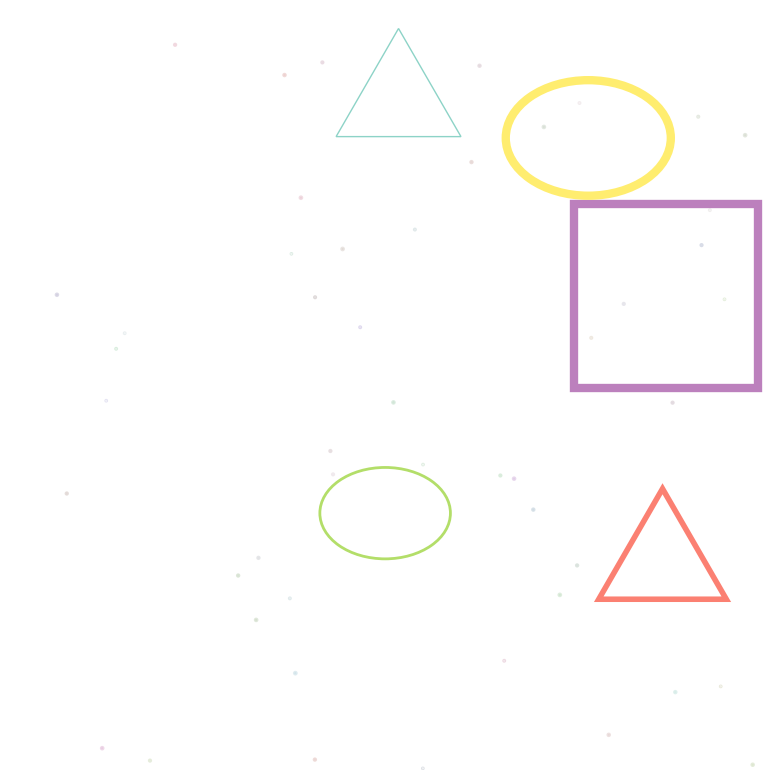[{"shape": "triangle", "thickness": 0.5, "radius": 0.47, "center": [0.518, 0.869]}, {"shape": "triangle", "thickness": 2, "radius": 0.48, "center": [0.86, 0.27]}, {"shape": "oval", "thickness": 1, "radius": 0.42, "center": [0.5, 0.334]}, {"shape": "square", "thickness": 3, "radius": 0.6, "center": [0.865, 0.615]}, {"shape": "oval", "thickness": 3, "radius": 0.54, "center": [0.764, 0.821]}]